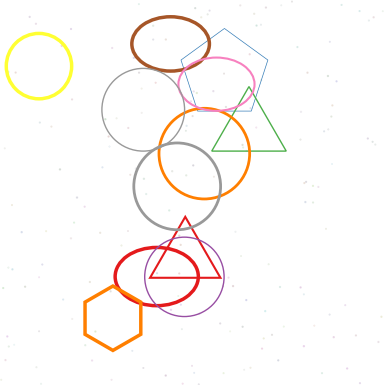[{"shape": "oval", "thickness": 2.5, "radius": 0.54, "center": [0.407, 0.282]}, {"shape": "triangle", "thickness": 1.5, "radius": 0.53, "center": [0.481, 0.331]}, {"shape": "pentagon", "thickness": 0.5, "radius": 0.59, "center": [0.583, 0.807]}, {"shape": "triangle", "thickness": 1, "radius": 0.56, "center": [0.647, 0.663]}, {"shape": "circle", "thickness": 1, "radius": 0.52, "center": [0.479, 0.281]}, {"shape": "hexagon", "thickness": 2.5, "radius": 0.42, "center": [0.293, 0.173]}, {"shape": "circle", "thickness": 2, "radius": 0.59, "center": [0.531, 0.601]}, {"shape": "circle", "thickness": 2.5, "radius": 0.42, "center": [0.101, 0.828]}, {"shape": "oval", "thickness": 2.5, "radius": 0.5, "center": [0.443, 0.886]}, {"shape": "oval", "thickness": 1.5, "radius": 0.49, "center": [0.562, 0.781]}, {"shape": "circle", "thickness": 1, "radius": 0.54, "center": [0.372, 0.715]}, {"shape": "circle", "thickness": 2, "radius": 0.56, "center": [0.46, 0.516]}]